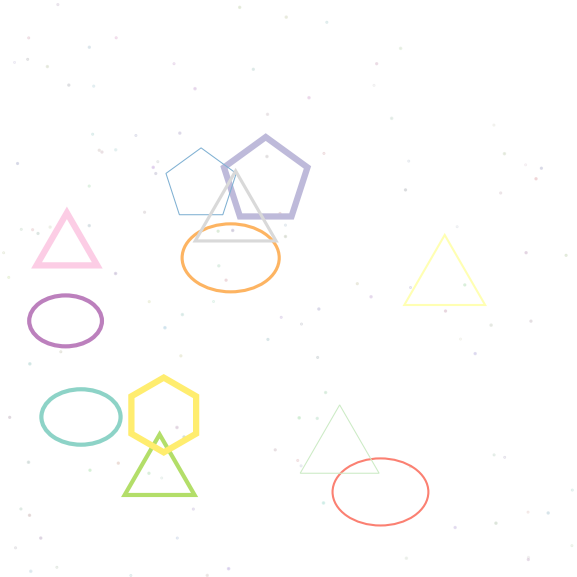[{"shape": "oval", "thickness": 2, "radius": 0.34, "center": [0.14, 0.277]}, {"shape": "triangle", "thickness": 1, "radius": 0.4, "center": [0.77, 0.511]}, {"shape": "pentagon", "thickness": 3, "radius": 0.38, "center": [0.46, 0.686]}, {"shape": "oval", "thickness": 1, "radius": 0.41, "center": [0.659, 0.147]}, {"shape": "pentagon", "thickness": 0.5, "radius": 0.32, "center": [0.348, 0.679]}, {"shape": "oval", "thickness": 1.5, "radius": 0.42, "center": [0.399, 0.553]}, {"shape": "triangle", "thickness": 2, "radius": 0.35, "center": [0.276, 0.177]}, {"shape": "triangle", "thickness": 3, "radius": 0.3, "center": [0.116, 0.57]}, {"shape": "triangle", "thickness": 1.5, "radius": 0.4, "center": [0.408, 0.622]}, {"shape": "oval", "thickness": 2, "radius": 0.31, "center": [0.114, 0.444]}, {"shape": "triangle", "thickness": 0.5, "radius": 0.39, "center": [0.588, 0.219]}, {"shape": "hexagon", "thickness": 3, "radius": 0.32, "center": [0.284, 0.281]}]